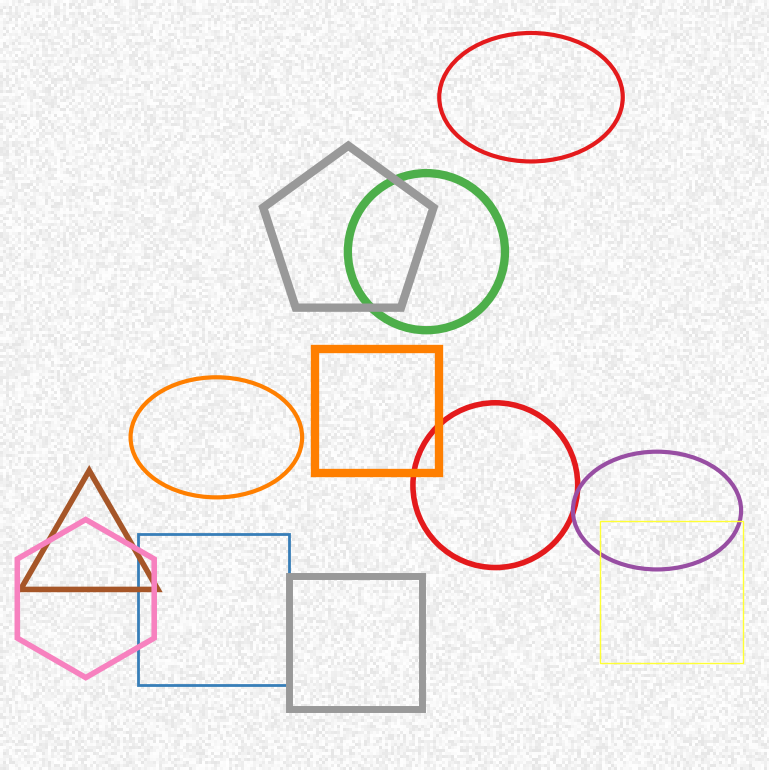[{"shape": "circle", "thickness": 2, "radius": 0.53, "center": [0.643, 0.37]}, {"shape": "oval", "thickness": 1.5, "radius": 0.6, "center": [0.69, 0.874]}, {"shape": "square", "thickness": 1, "radius": 0.49, "center": [0.277, 0.209]}, {"shape": "circle", "thickness": 3, "radius": 0.51, "center": [0.554, 0.673]}, {"shape": "oval", "thickness": 1.5, "radius": 0.55, "center": [0.853, 0.337]}, {"shape": "oval", "thickness": 1.5, "radius": 0.56, "center": [0.281, 0.432]}, {"shape": "square", "thickness": 3, "radius": 0.4, "center": [0.49, 0.467]}, {"shape": "square", "thickness": 0.5, "radius": 0.46, "center": [0.872, 0.231]}, {"shape": "triangle", "thickness": 2, "radius": 0.51, "center": [0.116, 0.286]}, {"shape": "hexagon", "thickness": 2, "radius": 0.51, "center": [0.111, 0.223]}, {"shape": "square", "thickness": 2.5, "radius": 0.43, "center": [0.462, 0.166]}, {"shape": "pentagon", "thickness": 3, "radius": 0.58, "center": [0.452, 0.695]}]